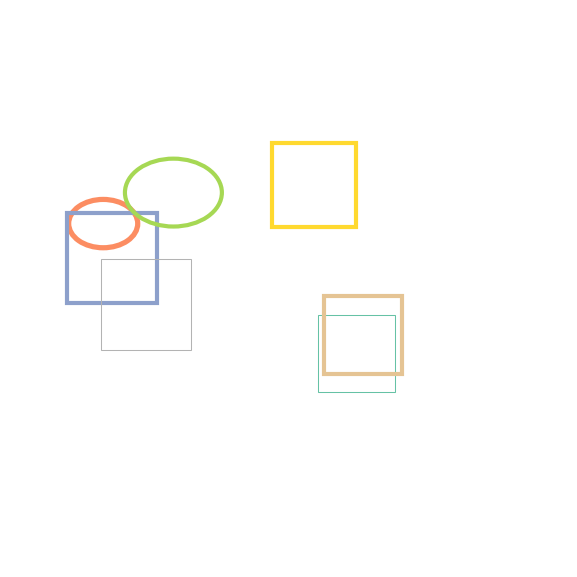[{"shape": "square", "thickness": 0.5, "radius": 0.33, "center": [0.617, 0.387]}, {"shape": "oval", "thickness": 2.5, "radius": 0.3, "center": [0.179, 0.612]}, {"shape": "square", "thickness": 2, "radius": 0.39, "center": [0.194, 0.552]}, {"shape": "oval", "thickness": 2, "radius": 0.42, "center": [0.3, 0.666]}, {"shape": "square", "thickness": 2, "radius": 0.37, "center": [0.543, 0.679]}, {"shape": "square", "thickness": 2, "radius": 0.34, "center": [0.629, 0.419]}, {"shape": "square", "thickness": 0.5, "radius": 0.39, "center": [0.253, 0.472]}]